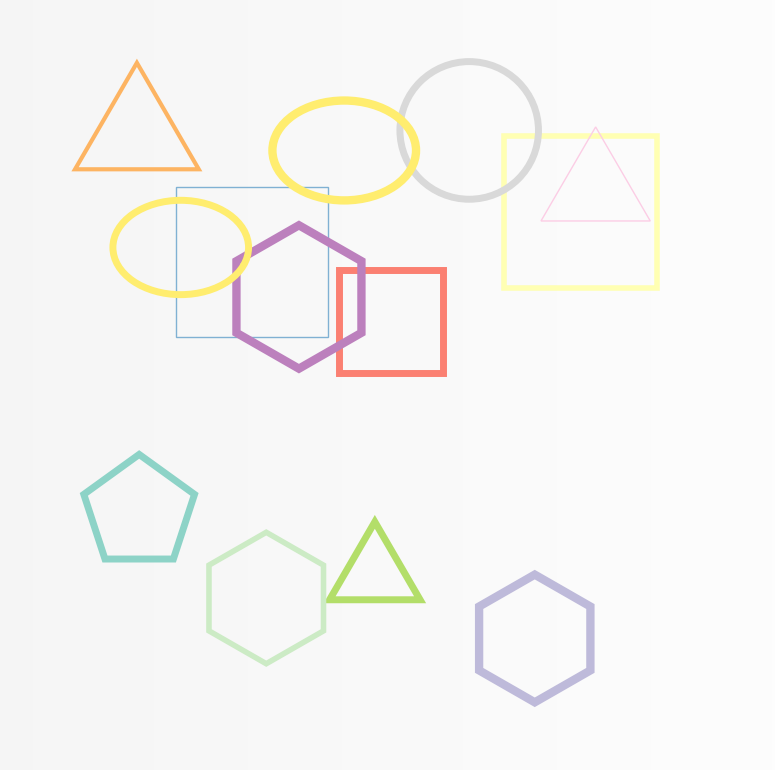[{"shape": "pentagon", "thickness": 2.5, "radius": 0.38, "center": [0.18, 0.335]}, {"shape": "square", "thickness": 2, "radius": 0.49, "center": [0.749, 0.725]}, {"shape": "hexagon", "thickness": 3, "radius": 0.41, "center": [0.69, 0.171]}, {"shape": "square", "thickness": 2.5, "radius": 0.34, "center": [0.504, 0.583]}, {"shape": "square", "thickness": 0.5, "radius": 0.49, "center": [0.325, 0.66]}, {"shape": "triangle", "thickness": 1.5, "radius": 0.46, "center": [0.177, 0.826]}, {"shape": "triangle", "thickness": 2.5, "radius": 0.34, "center": [0.484, 0.255]}, {"shape": "triangle", "thickness": 0.5, "radius": 0.41, "center": [0.769, 0.754]}, {"shape": "circle", "thickness": 2.5, "radius": 0.45, "center": [0.605, 0.831]}, {"shape": "hexagon", "thickness": 3, "radius": 0.47, "center": [0.386, 0.614]}, {"shape": "hexagon", "thickness": 2, "radius": 0.43, "center": [0.344, 0.223]}, {"shape": "oval", "thickness": 2.5, "radius": 0.44, "center": [0.233, 0.679]}, {"shape": "oval", "thickness": 3, "radius": 0.46, "center": [0.444, 0.805]}]